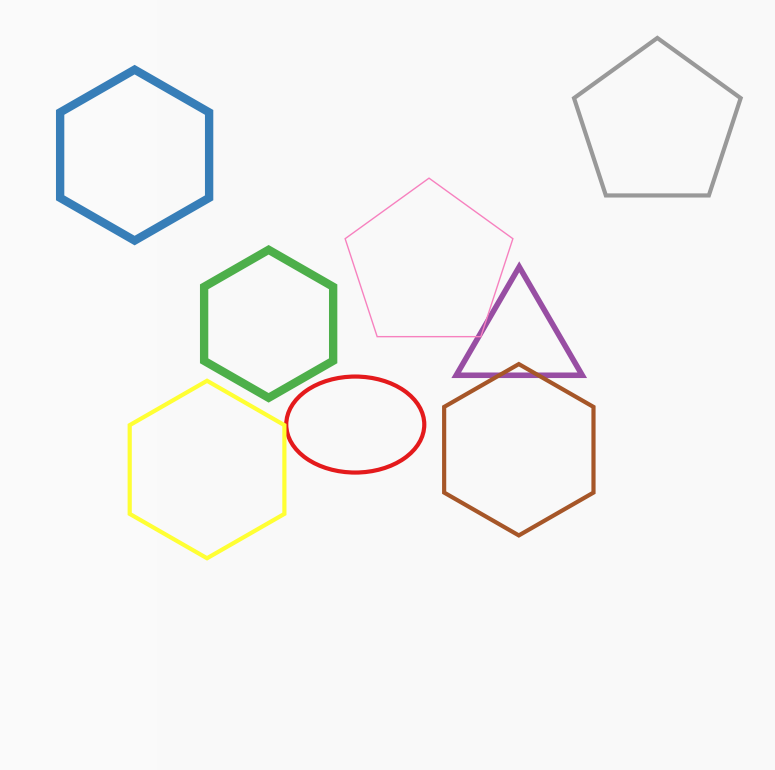[{"shape": "oval", "thickness": 1.5, "radius": 0.45, "center": [0.458, 0.449]}, {"shape": "hexagon", "thickness": 3, "radius": 0.55, "center": [0.174, 0.799]}, {"shape": "hexagon", "thickness": 3, "radius": 0.48, "center": [0.347, 0.579]}, {"shape": "triangle", "thickness": 2, "radius": 0.47, "center": [0.67, 0.56]}, {"shape": "hexagon", "thickness": 1.5, "radius": 0.58, "center": [0.267, 0.39]}, {"shape": "hexagon", "thickness": 1.5, "radius": 0.56, "center": [0.669, 0.416]}, {"shape": "pentagon", "thickness": 0.5, "radius": 0.57, "center": [0.554, 0.655]}, {"shape": "pentagon", "thickness": 1.5, "radius": 0.57, "center": [0.848, 0.838]}]